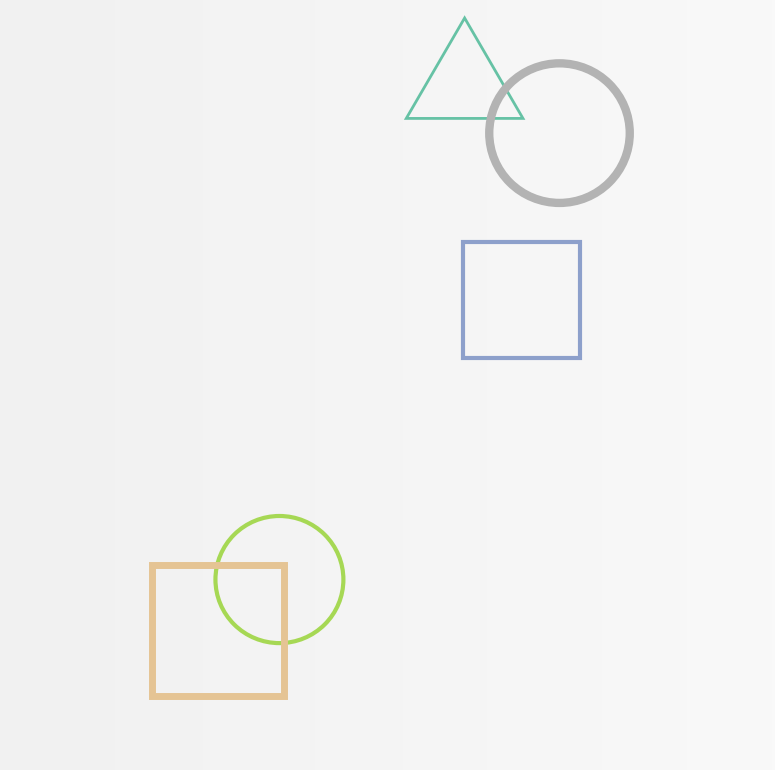[{"shape": "triangle", "thickness": 1, "radius": 0.43, "center": [0.6, 0.89]}, {"shape": "square", "thickness": 1.5, "radius": 0.38, "center": [0.673, 0.611]}, {"shape": "circle", "thickness": 1.5, "radius": 0.41, "center": [0.361, 0.247]}, {"shape": "square", "thickness": 2.5, "radius": 0.42, "center": [0.281, 0.181]}, {"shape": "circle", "thickness": 3, "radius": 0.45, "center": [0.722, 0.827]}]